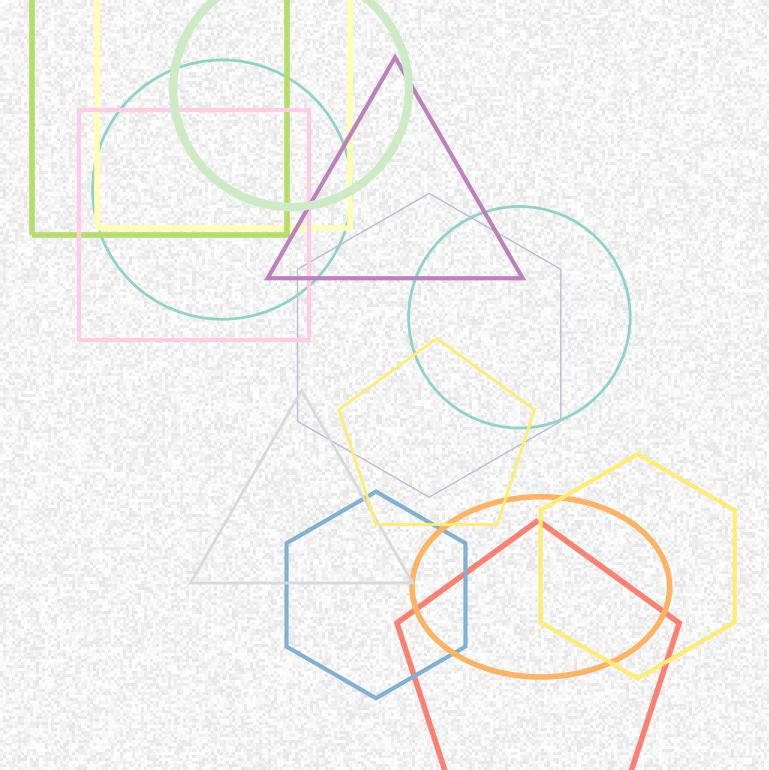[{"shape": "circle", "thickness": 1, "radius": 0.84, "center": [0.289, 0.754]}, {"shape": "circle", "thickness": 1, "radius": 0.72, "center": [0.675, 0.588]}, {"shape": "square", "thickness": 2, "radius": 0.82, "center": [0.29, 0.868]}, {"shape": "hexagon", "thickness": 0.5, "radius": 0.99, "center": [0.557, 0.552]}, {"shape": "pentagon", "thickness": 2, "radius": 0.96, "center": [0.699, 0.131]}, {"shape": "hexagon", "thickness": 1.5, "radius": 0.67, "center": [0.488, 0.227]}, {"shape": "oval", "thickness": 2, "radius": 0.84, "center": [0.702, 0.238]}, {"shape": "square", "thickness": 2, "radius": 0.83, "center": [0.207, 0.861]}, {"shape": "square", "thickness": 1.5, "radius": 0.75, "center": [0.252, 0.708]}, {"shape": "triangle", "thickness": 1, "radius": 0.83, "center": [0.392, 0.326]}, {"shape": "triangle", "thickness": 1.5, "radius": 0.96, "center": [0.513, 0.734]}, {"shape": "circle", "thickness": 3, "radius": 0.77, "center": [0.378, 0.884]}, {"shape": "pentagon", "thickness": 1, "radius": 0.67, "center": [0.567, 0.427]}, {"shape": "hexagon", "thickness": 1.5, "radius": 0.73, "center": [0.828, 0.265]}]